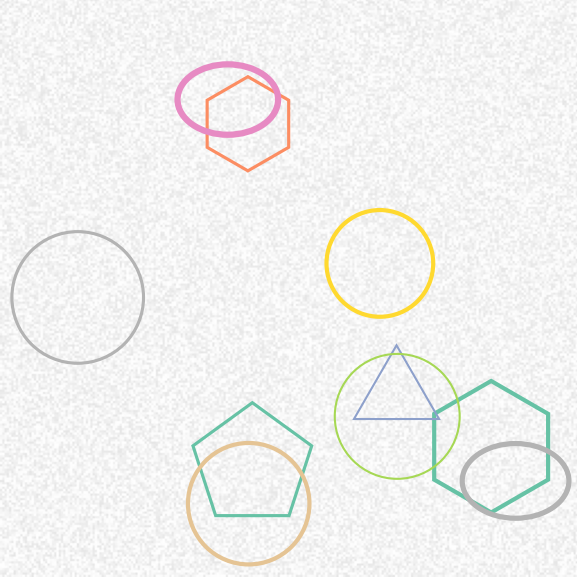[{"shape": "hexagon", "thickness": 2, "radius": 0.57, "center": [0.85, 0.226]}, {"shape": "pentagon", "thickness": 1.5, "radius": 0.54, "center": [0.437, 0.194]}, {"shape": "hexagon", "thickness": 1.5, "radius": 0.41, "center": [0.429, 0.785]}, {"shape": "triangle", "thickness": 1, "radius": 0.43, "center": [0.687, 0.316]}, {"shape": "oval", "thickness": 3, "radius": 0.44, "center": [0.394, 0.827]}, {"shape": "circle", "thickness": 1, "radius": 0.54, "center": [0.688, 0.278]}, {"shape": "circle", "thickness": 2, "radius": 0.46, "center": [0.658, 0.543]}, {"shape": "circle", "thickness": 2, "radius": 0.53, "center": [0.431, 0.127]}, {"shape": "circle", "thickness": 1.5, "radius": 0.57, "center": [0.135, 0.484]}, {"shape": "oval", "thickness": 2.5, "radius": 0.46, "center": [0.893, 0.166]}]